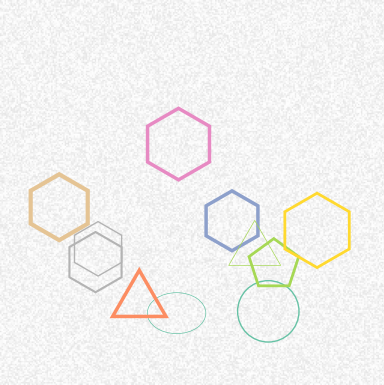[{"shape": "oval", "thickness": 0.5, "radius": 0.38, "center": [0.459, 0.187]}, {"shape": "circle", "thickness": 1, "radius": 0.4, "center": [0.697, 0.191]}, {"shape": "triangle", "thickness": 2.5, "radius": 0.4, "center": [0.362, 0.218]}, {"shape": "hexagon", "thickness": 2.5, "radius": 0.39, "center": [0.603, 0.426]}, {"shape": "hexagon", "thickness": 2.5, "radius": 0.46, "center": [0.464, 0.626]}, {"shape": "triangle", "thickness": 0.5, "radius": 0.39, "center": [0.662, 0.35]}, {"shape": "pentagon", "thickness": 2, "radius": 0.34, "center": [0.711, 0.312]}, {"shape": "hexagon", "thickness": 2, "radius": 0.48, "center": [0.824, 0.402]}, {"shape": "hexagon", "thickness": 3, "radius": 0.43, "center": [0.154, 0.462]}, {"shape": "hexagon", "thickness": 1, "radius": 0.35, "center": [0.255, 0.354]}, {"shape": "hexagon", "thickness": 1.5, "radius": 0.39, "center": [0.248, 0.319]}]